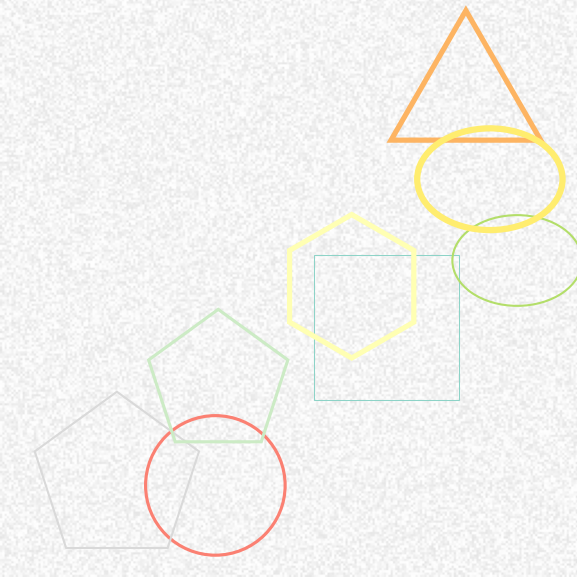[{"shape": "square", "thickness": 0.5, "radius": 0.63, "center": [0.67, 0.433]}, {"shape": "hexagon", "thickness": 2.5, "radius": 0.62, "center": [0.609, 0.503]}, {"shape": "circle", "thickness": 1.5, "radius": 0.6, "center": [0.373, 0.159]}, {"shape": "triangle", "thickness": 2.5, "radius": 0.75, "center": [0.807, 0.831]}, {"shape": "oval", "thickness": 1, "radius": 0.56, "center": [0.896, 0.548]}, {"shape": "pentagon", "thickness": 1, "radius": 0.75, "center": [0.202, 0.171]}, {"shape": "pentagon", "thickness": 1.5, "radius": 0.63, "center": [0.378, 0.337]}, {"shape": "oval", "thickness": 3, "radius": 0.63, "center": [0.848, 0.689]}]